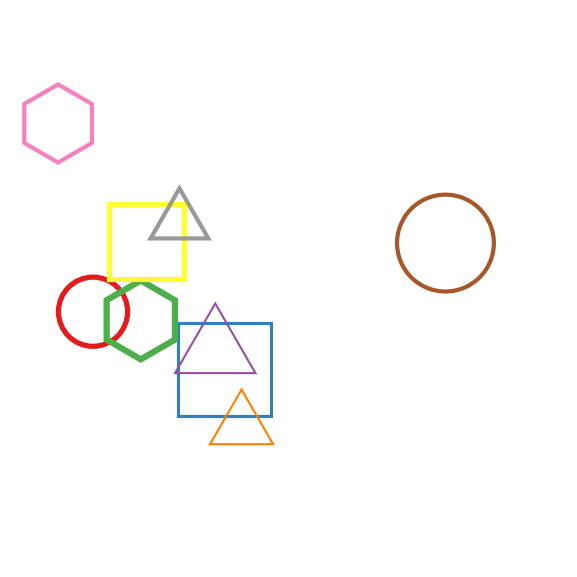[{"shape": "circle", "thickness": 2.5, "radius": 0.3, "center": [0.161, 0.459]}, {"shape": "square", "thickness": 1.5, "radius": 0.4, "center": [0.389, 0.359]}, {"shape": "hexagon", "thickness": 3, "radius": 0.34, "center": [0.244, 0.445]}, {"shape": "triangle", "thickness": 1, "radius": 0.4, "center": [0.373, 0.393]}, {"shape": "triangle", "thickness": 1, "radius": 0.32, "center": [0.418, 0.262]}, {"shape": "square", "thickness": 2.5, "radius": 0.32, "center": [0.254, 0.581]}, {"shape": "circle", "thickness": 2, "radius": 0.42, "center": [0.771, 0.578]}, {"shape": "hexagon", "thickness": 2, "radius": 0.34, "center": [0.101, 0.785]}, {"shape": "triangle", "thickness": 2, "radius": 0.29, "center": [0.311, 0.615]}]